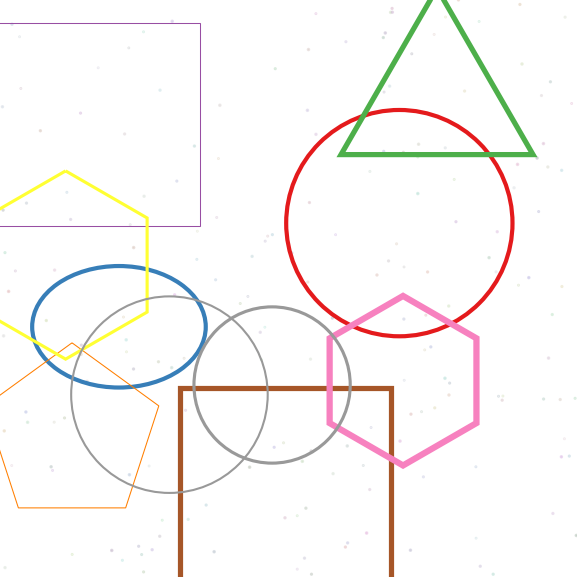[{"shape": "circle", "thickness": 2, "radius": 0.98, "center": [0.691, 0.613]}, {"shape": "oval", "thickness": 2, "radius": 0.75, "center": [0.206, 0.433]}, {"shape": "triangle", "thickness": 2.5, "radius": 0.96, "center": [0.757, 0.827]}, {"shape": "square", "thickness": 0.5, "radius": 0.88, "center": [0.17, 0.784]}, {"shape": "pentagon", "thickness": 0.5, "radius": 0.79, "center": [0.125, 0.248]}, {"shape": "hexagon", "thickness": 1.5, "radius": 0.81, "center": [0.114, 0.54]}, {"shape": "square", "thickness": 2.5, "radius": 0.91, "center": [0.495, 0.144]}, {"shape": "hexagon", "thickness": 3, "radius": 0.73, "center": [0.698, 0.34]}, {"shape": "circle", "thickness": 1.5, "radius": 0.68, "center": [0.471, 0.332]}, {"shape": "circle", "thickness": 1, "radius": 0.85, "center": [0.293, 0.316]}]